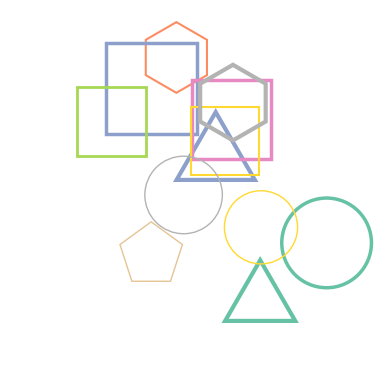[{"shape": "circle", "thickness": 2.5, "radius": 0.58, "center": [0.848, 0.369]}, {"shape": "triangle", "thickness": 3, "radius": 0.53, "center": [0.676, 0.219]}, {"shape": "hexagon", "thickness": 1.5, "radius": 0.46, "center": [0.458, 0.851]}, {"shape": "triangle", "thickness": 3, "radius": 0.59, "center": [0.56, 0.591]}, {"shape": "square", "thickness": 2.5, "radius": 0.59, "center": [0.394, 0.77]}, {"shape": "square", "thickness": 2.5, "radius": 0.51, "center": [0.602, 0.69]}, {"shape": "square", "thickness": 2, "radius": 0.45, "center": [0.289, 0.684]}, {"shape": "square", "thickness": 1.5, "radius": 0.44, "center": [0.585, 0.634]}, {"shape": "circle", "thickness": 1, "radius": 0.48, "center": [0.678, 0.41]}, {"shape": "pentagon", "thickness": 1, "radius": 0.43, "center": [0.393, 0.338]}, {"shape": "circle", "thickness": 1, "radius": 0.5, "center": [0.477, 0.494]}, {"shape": "hexagon", "thickness": 3, "radius": 0.49, "center": [0.605, 0.733]}]